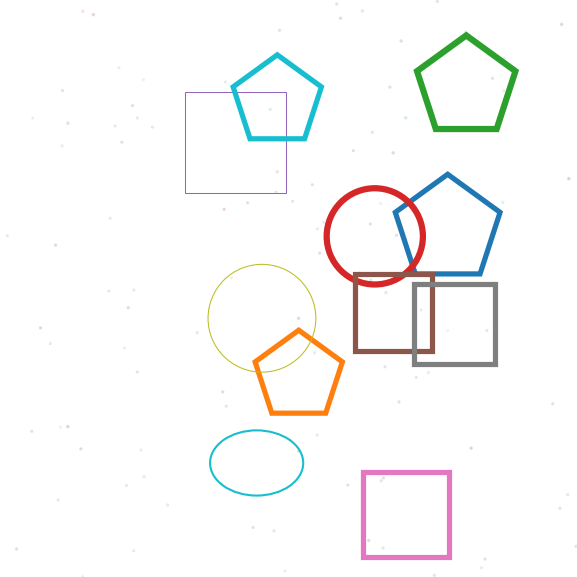[{"shape": "pentagon", "thickness": 2.5, "radius": 0.48, "center": [0.775, 0.602]}, {"shape": "pentagon", "thickness": 2.5, "radius": 0.4, "center": [0.517, 0.348]}, {"shape": "pentagon", "thickness": 3, "radius": 0.45, "center": [0.807, 0.848]}, {"shape": "circle", "thickness": 3, "radius": 0.42, "center": [0.649, 0.59]}, {"shape": "square", "thickness": 0.5, "radius": 0.44, "center": [0.408, 0.752]}, {"shape": "square", "thickness": 2.5, "radius": 0.33, "center": [0.681, 0.458]}, {"shape": "square", "thickness": 2.5, "radius": 0.37, "center": [0.703, 0.108]}, {"shape": "square", "thickness": 2.5, "radius": 0.35, "center": [0.787, 0.439]}, {"shape": "circle", "thickness": 0.5, "radius": 0.47, "center": [0.454, 0.448]}, {"shape": "pentagon", "thickness": 2.5, "radius": 0.4, "center": [0.48, 0.824]}, {"shape": "oval", "thickness": 1, "radius": 0.4, "center": [0.444, 0.197]}]